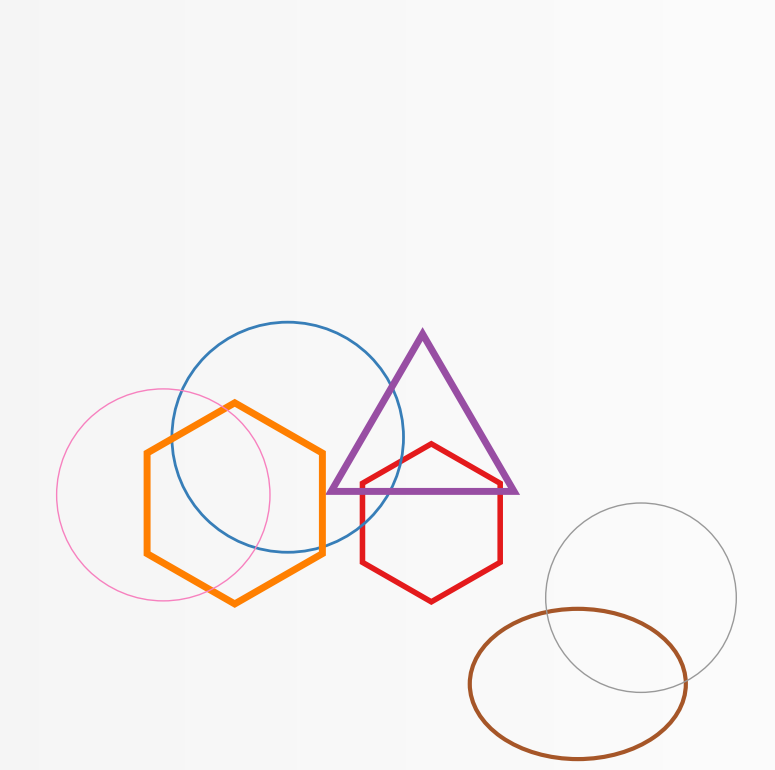[{"shape": "hexagon", "thickness": 2, "radius": 0.51, "center": [0.557, 0.321]}, {"shape": "circle", "thickness": 1, "radius": 0.75, "center": [0.371, 0.432]}, {"shape": "triangle", "thickness": 2.5, "radius": 0.68, "center": [0.545, 0.43]}, {"shape": "hexagon", "thickness": 2.5, "radius": 0.65, "center": [0.303, 0.346]}, {"shape": "oval", "thickness": 1.5, "radius": 0.7, "center": [0.746, 0.112]}, {"shape": "circle", "thickness": 0.5, "radius": 0.69, "center": [0.211, 0.357]}, {"shape": "circle", "thickness": 0.5, "radius": 0.61, "center": [0.827, 0.224]}]